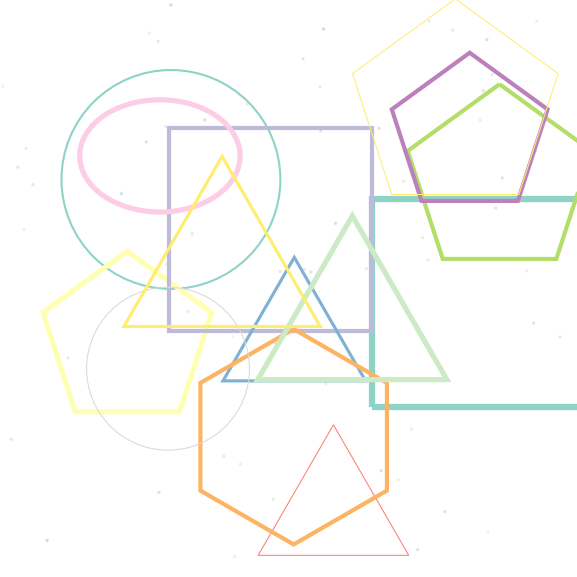[{"shape": "square", "thickness": 3, "radius": 0.9, "center": [0.823, 0.474]}, {"shape": "circle", "thickness": 1, "radius": 0.95, "center": [0.296, 0.688]}, {"shape": "pentagon", "thickness": 2.5, "radius": 0.77, "center": [0.22, 0.411]}, {"shape": "square", "thickness": 2, "radius": 0.88, "center": [0.468, 0.602]}, {"shape": "triangle", "thickness": 0.5, "radius": 0.75, "center": [0.577, 0.113]}, {"shape": "triangle", "thickness": 1.5, "radius": 0.71, "center": [0.51, 0.411]}, {"shape": "hexagon", "thickness": 2, "radius": 0.93, "center": [0.508, 0.243]}, {"shape": "pentagon", "thickness": 2, "radius": 0.84, "center": [0.865, 0.686]}, {"shape": "oval", "thickness": 2.5, "radius": 0.69, "center": [0.277, 0.729]}, {"shape": "circle", "thickness": 0.5, "radius": 0.71, "center": [0.291, 0.361]}, {"shape": "pentagon", "thickness": 2, "radius": 0.71, "center": [0.813, 0.766]}, {"shape": "triangle", "thickness": 2.5, "radius": 0.95, "center": [0.61, 0.436]}, {"shape": "pentagon", "thickness": 0.5, "radius": 0.94, "center": [0.788, 0.814]}, {"shape": "triangle", "thickness": 1.5, "radius": 0.98, "center": [0.385, 0.532]}]